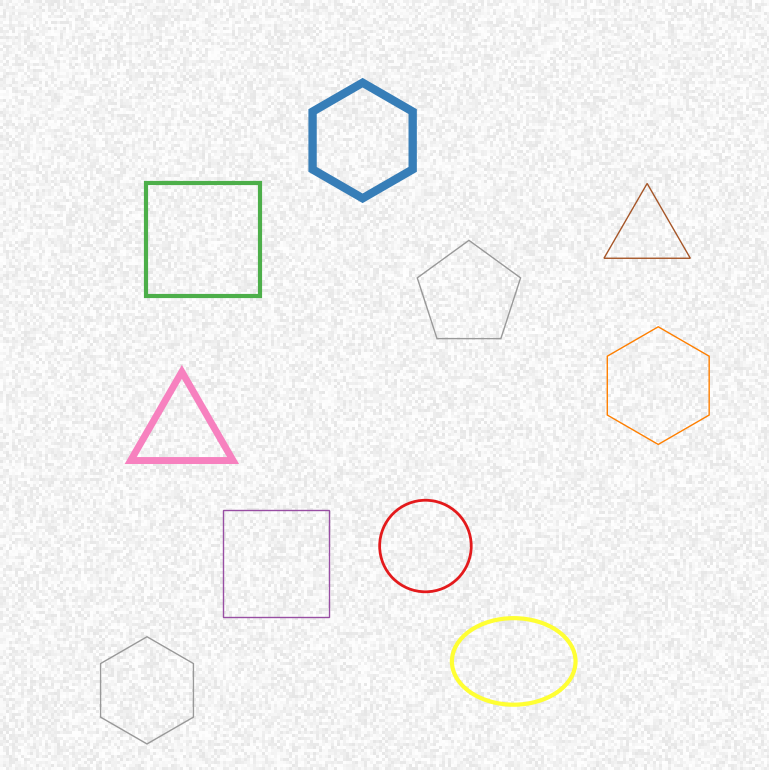[{"shape": "circle", "thickness": 1, "radius": 0.3, "center": [0.553, 0.291]}, {"shape": "hexagon", "thickness": 3, "radius": 0.38, "center": [0.471, 0.818]}, {"shape": "square", "thickness": 1.5, "radius": 0.37, "center": [0.263, 0.689]}, {"shape": "square", "thickness": 0.5, "radius": 0.35, "center": [0.358, 0.268]}, {"shape": "hexagon", "thickness": 0.5, "radius": 0.38, "center": [0.855, 0.499]}, {"shape": "oval", "thickness": 1.5, "radius": 0.4, "center": [0.667, 0.141]}, {"shape": "triangle", "thickness": 0.5, "radius": 0.32, "center": [0.84, 0.697]}, {"shape": "triangle", "thickness": 2.5, "radius": 0.38, "center": [0.236, 0.44]}, {"shape": "hexagon", "thickness": 0.5, "radius": 0.35, "center": [0.191, 0.103]}, {"shape": "pentagon", "thickness": 0.5, "radius": 0.35, "center": [0.609, 0.617]}]